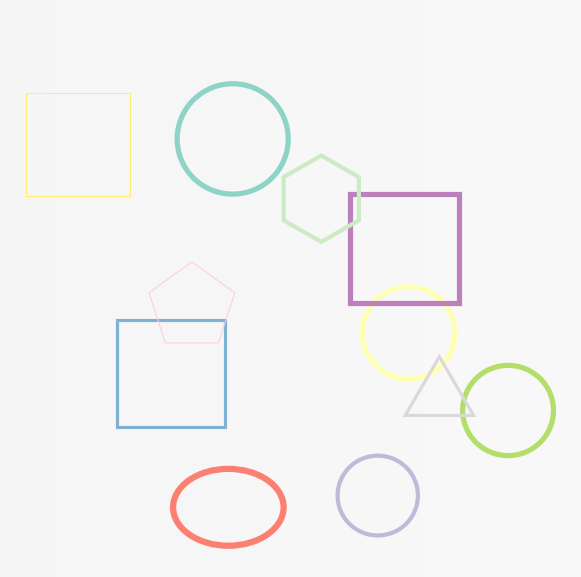[{"shape": "circle", "thickness": 2.5, "radius": 0.48, "center": [0.4, 0.759]}, {"shape": "circle", "thickness": 2.5, "radius": 0.4, "center": [0.703, 0.423]}, {"shape": "circle", "thickness": 2, "radius": 0.35, "center": [0.65, 0.141]}, {"shape": "oval", "thickness": 3, "radius": 0.48, "center": [0.393, 0.121]}, {"shape": "square", "thickness": 1.5, "radius": 0.46, "center": [0.294, 0.353]}, {"shape": "circle", "thickness": 2.5, "radius": 0.39, "center": [0.874, 0.288]}, {"shape": "pentagon", "thickness": 0.5, "radius": 0.39, "center": [0.33, 0.468]}, {"shape": "triangle", "thickness": 1.5, "radius": 0.34, "center": [0.756, 0.314]}, {"shape": "square", "thickness": 2.5, "radius": 0.47, "center": [0.696, 0.568]}, {"shape": "hexagon", "thickness": 2, "radius": 0.37, "center": [0.553, 0.655]}, {"shape": "square", "thickness": 0.5, "radius": 0.44, "center": [0.134, 0.749]}]